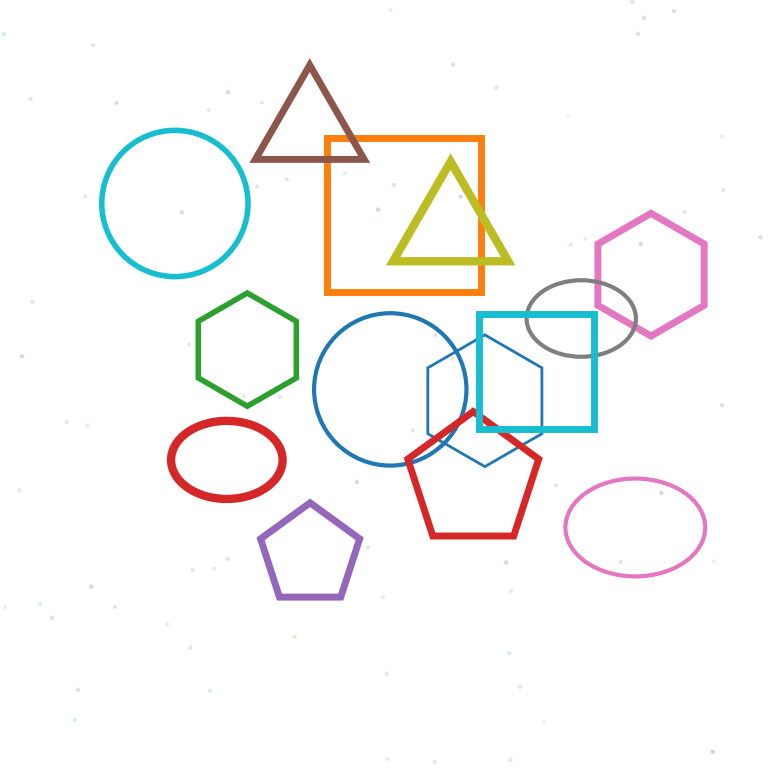[{"shape": "circle", "thickness": 1.5, "radius": 0.49, "center": [0.507, 0.494]}, {"shape": "hexagon", "thickness": 1, "radius": 0.43, "center": [0.63, 0.48]}, {"shape": "square", "thickness": 2.5, "radius": 0.5, "center": [0.525, 0.721]}, {"shape": "hexagon", "thickness": 2, "radius": 0.37, "center": [0.321, 0.546]}, {"shape": "oval", "thickness": 3, "radius": 0.36, "center": [0.295, 0.403]}, {"shape": "pentagon", "thickness": 2.5, "radius": 0.45, "center": [0.615, 0.376]}, {"shape": "pentagon", "thickness": 2.5, "radius": 0.34, "center": [0.403, 0.279]}, {"shape": "triangle", "thickness": 2.5, "radius": 0.41, "center": [0.402, 0.834]}, {"shape": "hexagon", "thickness": 2.5, "radius": 0.4, "center": [0.845, 0.643]}, {"shape": "oval", "thickness": 1.5, "radius": 0.45, "center": [0.825, 0.315]}, {"shape": "oval", "thickness": 1.5, "radius": 0.35, "center": [0.755, 0.586]}, {"shape": "triangle", "thickness": 3, "radius": 0.43, "center": [0.585, 0.704]}, {"shape": "square", "thickness": 2.5, "radius": 0.37, "center": [0.697, 0.518]}, {"shape": "circle", "thickness": 2, "radius": 0.47, "center": [0.227, 0.736]}]